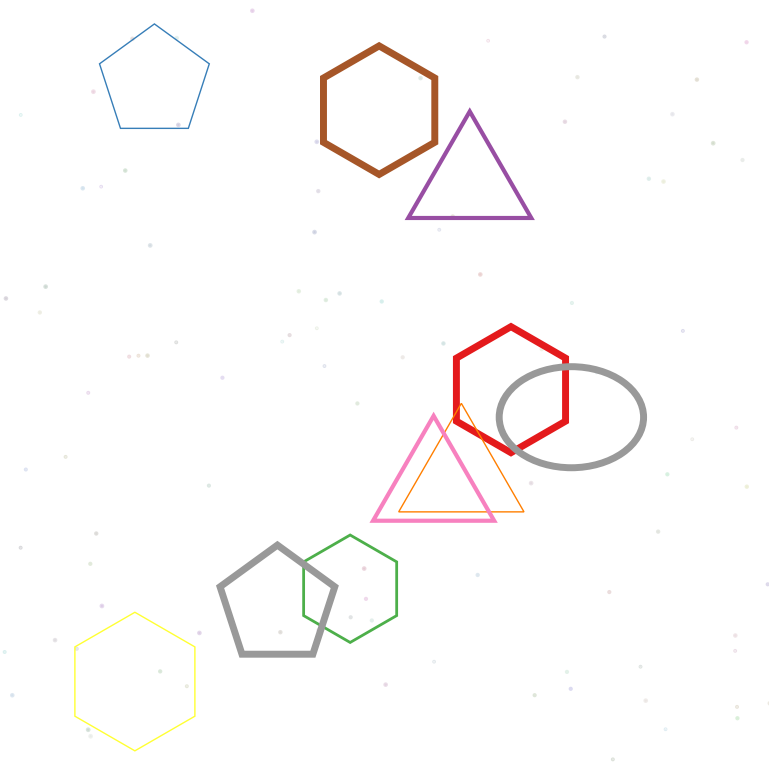[{"shape": "hexagon", "thickness": 2.5, "radius": 0.41, "center": [0.664, 0.494]}, {"shape": "pentagon", "thickness": 0.5, "radius": 0.37, "center": [0.201, 0.894]}, {"shape": "hexagon", "thickness": 1, "radius": 0.35, "center": [0.455, 0.235]}, {"shape": "triangle", "thickness": 1.5, "radius": 0.46, "center": [0.61, 0.763]}, {"shape": "triangle", "thickness": 0.5, "radius": 0.47, "center": [0.599, 0.382]}, {"shape": "hexagon", "thickness": 0.5, "radius": 0.45, "center": [0.175, 0.115]}, {"shape": "hexagon", "thickness": 2.5, "radius": 0.42, "center": [0.492, 0.857]}, {"shape": "triangle", "thickness": 1.5, "radius": 0.45, "center": [0.563, 0.369]}, {"shape": "pentagon", "thickness": 2.5, "radius": 0.39, "center": [0.36, 0.214]}, {"shape": "oval", "thickness": 2.5, "radius": 0.47, "center": [0.742, 0.458]}]